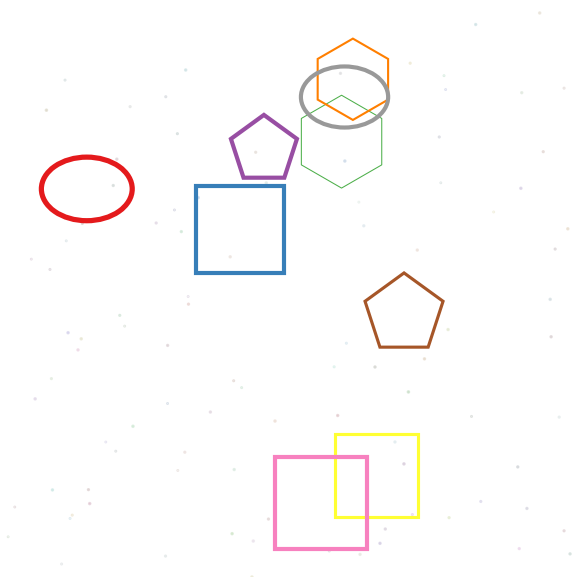[{"shape": "oval", "thickness": 2.5, "radius": 0.39, "center": [0.15, 0.672]}, {"shape": "square", "thickness": 2, "radius": 0.38, "center": [0.416, 0.602]}, {"shape": "hexagon", "thickness": 0.5, "radius": 0.4, "center": [0.591, 0.754]}, {"shape": "pentagon", "thickness": 2, "radius": 0.3, "center": [0.457, 0.74]}, {"shape": "hexagon", "thickness": 1, "radius": 0.35, "center": [0.611, 0.862]}, {"shape": "square", "thickness": 1.5, "radius": 0.36, "center": [0.652, 0.175]}, {"shape": "pentagon", "thickness": 1.5, "radius": 0.36, "center": [0.7, 0.455]}, {"shape": "square", "thickness": 2, "radius": 0.4, "center": [0.555, 0.128]}, {"shape": "oval", "thickness": 2, "radius": 0.38, "center": [0.597, 0.831]}]